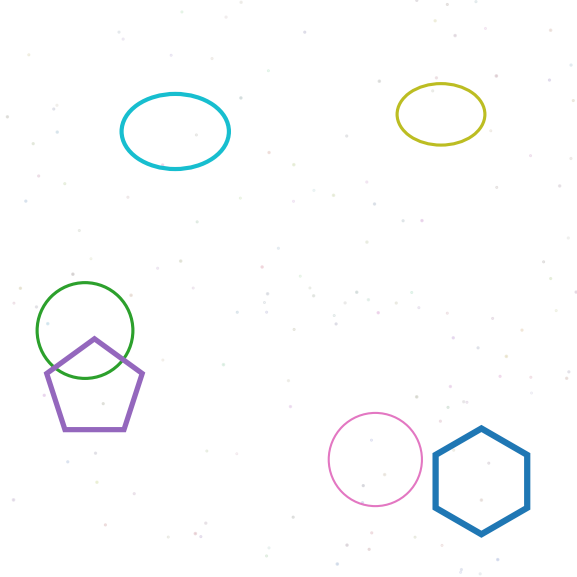[{"shape": "hexagon", "thickness": 3, "radius": 0.46, "center": [0.834, 0.166]}, {"shape": "circle", "thickness": 1.5, "radius": 0.41, "center": [0.147, 0.427]}, {"shape": "pentagon", "thickness": 2.5, "radius": 0.43, "center": [0.164, 0.326]}, {"shape": "circle", "thickness": 1, "radius": 0.4, "center": [0.65, 0.203]}, {"shape": "oval", "thickness": 1.5, "radius": 0.38, "center": [0.764, 0.801]}, {"shape": "oval", "thickness": 2, "radius": 0.46, "center": [0.303, 0.771]}]